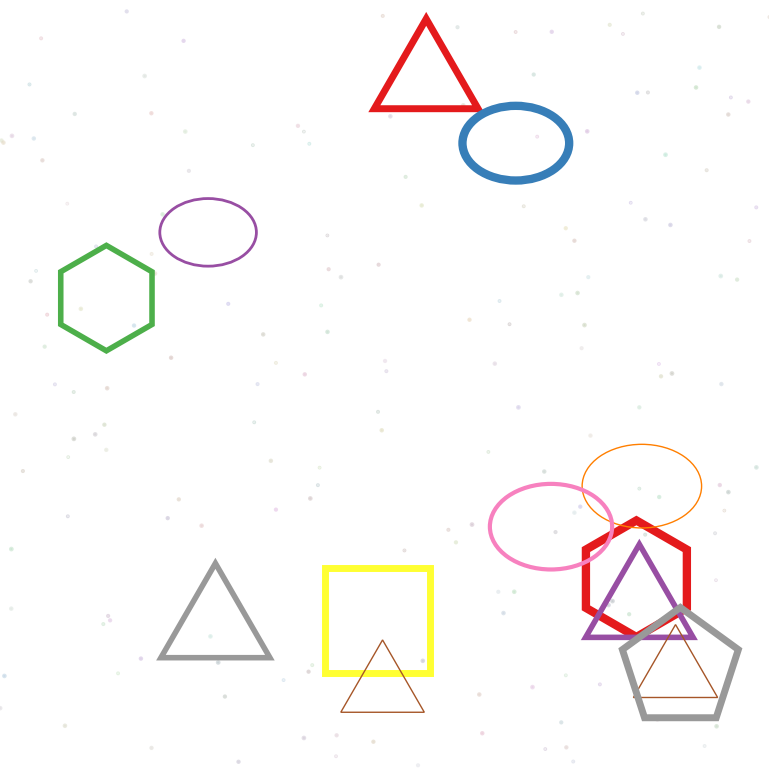[{"shape": "hexagon", "thickness": 3, "radius": 0.38, "center": [0.826, 0.248]}, {"shape": "triangle", "thickness": 2.5, "radius": 0.39, "center": [0.554, 0.898]}, {"shape": "oval", "thickness": 3, "radius": 0.35, "center": [0.67, 0.814]}, {"shape": "hexagon", "thickness": 2, "radius": 0.34, "center": [0.138, 0.613]}, {"shape": "oval", "thickness": 1, "radius": 0.31, "center": [0.27, 0.698]}, {"shape": "triangle", "thickness": 2, "radius": 0.4, "center": [0.83, 0.213]}, {"shape": "oval", "thickness": 0.5, "radius": 0.39, "center": [0.834, 0.369]}, {"shape": "square", "thickness": 2.5, "radius": 0.34, "center": [0.491, 0.194]}, {"shape": "triangle", "thickness": 0.5, "radius": 0.31, "center": [0.497, 0.106]}, {"shape": "triangle", "thickness": 0.5, "radius": 0.32, "center": [0.877, 0.126]}, {"shape": "oval", "thickness": 1.5, "radius": 0.4, "center": [0.716, 0.316]}, {"shape": "pentagon", "thickness": 2.5, "radius": 0.4, "center": [0.884, 0.132]}, {"shape": "triangle", "thickness": 2, "radius": 0.41, "center": [0.28, 0.187]}]